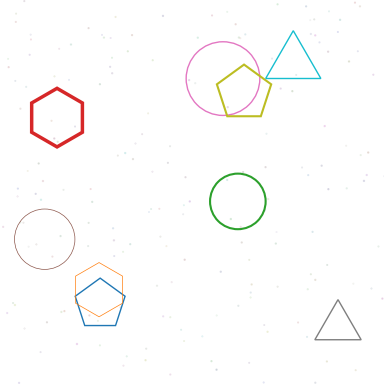[{"shape": "pentagon", "thickness": 1, "radius": 0.34, "center": [0.26, 0.209]}, {"shape": "hexagon", "thickness": 0.5, "radius": 0.35, "center": [0.257, 0.248]}, {"shape": "circle", "thickness": 1.5, "radius": 0.36, "center": [0.618, 0.477]}, {"shape": "hexagon", "thickness": 2.5, "radius": 0.38, "center": [0.148, 0.694]}, {"shape": "circle", "thickness": 0.5, "radius": 0.39, "center": [0.116, 0.379]}, {"shape": "circle", "thickness": 1, "radius": 0.48, "center": [0.579, 0.796]}, {"shape": "triangle", "thickness": 1, "radius": 0.35, "center": [0.878, 0.152]}, {"shape": "pentagon", "thickness": 1.5, "radius": 0.37, "center": [0.634, 0.758]}, {"shape": "triangle", "thickness": 1, "radius": 0.41, "center": [0.762, 0.837]}]